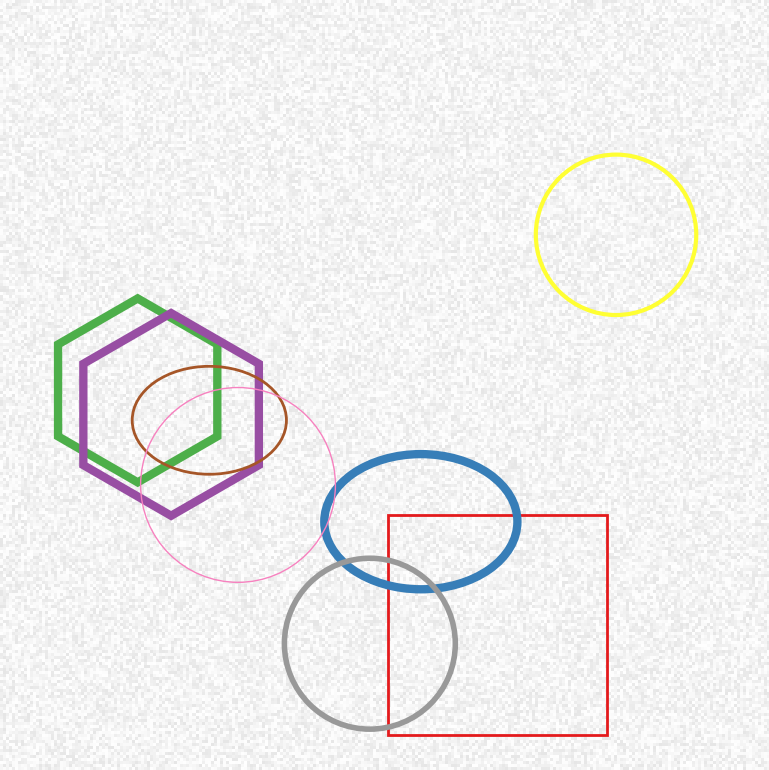[{"shape": "square", "thickness": 1, "radius": 0.71, "center": [0.646, 0.188]}, {"shape": "oval", "thickness": 3, "radius": 0.63, "center": [0.547, 0.322]}, {"shape": "hexagon", "thickness": 3, "radius": 0.6, "center": [0.179, 0.493]}, {"shape": "hexagon", "thickness": 3, "radius": 0.66, "center": [0.222, 0.462]}, {"shape": "circle", "thickness": 1.5, "radius": 0.52, "center": [0.8, 0.695]}, {"shape": "oval", "thickness": 1, "radius": 0.5, "center": [0.272, 0.454]}, {"shape": "circle", "thickness": 0.5, "radius": 0.63, "center": [0.309, 0.37]}, {"shape": "circle", "thickness": 2, "radius": 0.55, "center": [0.48, 0.164]}]